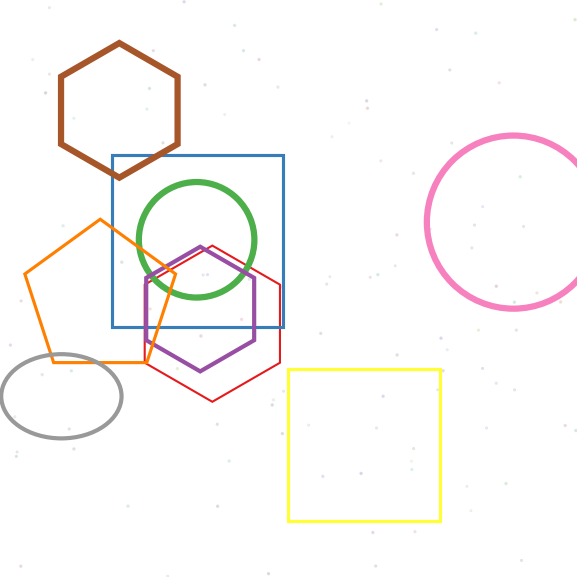[{"shape": "hexagon", "thickness": 1, "radius": 0.68, "center": [0.368, 0.439]}, {"shape": "square", "thickness": 1.5, "radius": 0.74, "center": [0.342, 0.582]}, {"shape": "circle", "thickness": 3, "radius": 0.5, "center": [0.34, 0.584]}, {"shape": "hexagon", "thickness": 2, "radius": 0.54, "center": [0.347, 0.464]}, {"shape": "pentagon", "thickness": 1.5, "radius": 0.69, "center": [0.174, 0.482]}, {"shape": "square", "thickness": 1.5, "radius": 0.66, "center": [0.63, 0.229]}, {"shape": "hexagon", "thickness": 3, "radius": 0.58, "center": [0.207, 0.808]}, {"shape": "circle", "thickness": 3, "radius": 0.75, "center": [0.889, 0.615]}, {"shape": "oval", "thickness": 2, "radius": 0.52, "center": [0.106, 0.313]}]